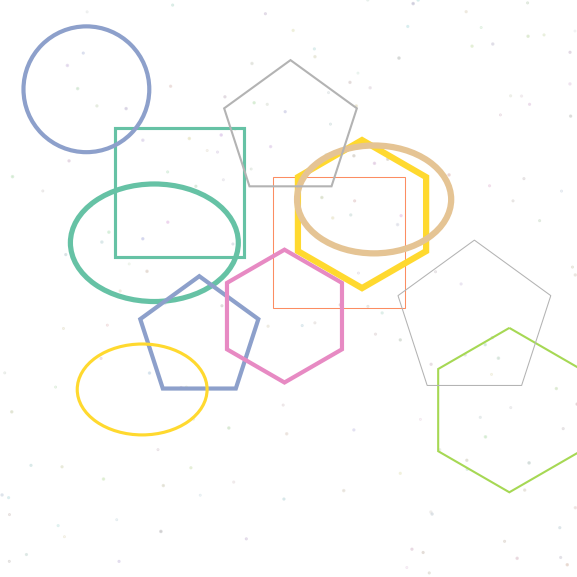[{"shape": "square", "thickness": 1.5, "radius": 0.56, "center": [0.31, 0.666]}, {"shape": "oval", "thickness": 2.5, "radius": 0.73, "center": [0.267, 0.579]}, {"shape": "square", "thickness": 0.5, "radius": 0.57, "center": [0.587, 0.58]}, {"shape": "pentagon", "thickness": 2, "radius": 0.54, "center": [0.345, 0.413]}, {"shape": "circle", "thickness": 2, "radius": 0.54, "center": [0.15, 0.845]}, {"shape": "hexagon", "thickness": 2, "radius": 0.57, "center": [0.493, 0.452]}, {"shape": "hexagon", "thickness": 1, "radius": 0.71, "center": [0.882, 0.289]}, {"shape": "hexagon", "thickness": 3, "radius": 0.64, "center": [0.627, 0.628]}, {"shape": "oval", "thickness": 1.5, "radius": 0.56, "center": [0.246, 0.325]}, {"shape": "oval", "thickness": 3, "radius": 0.67, "center": [0.648, 0.654]}, {"shape": "pentagon", "thickness": 1, "radius": 0.6, "center": [0.503, 0.774]}, {"shape": "pentagon", "thickness": 0.5, "radius": 0.7, "center": [0.821, 0.444]}]